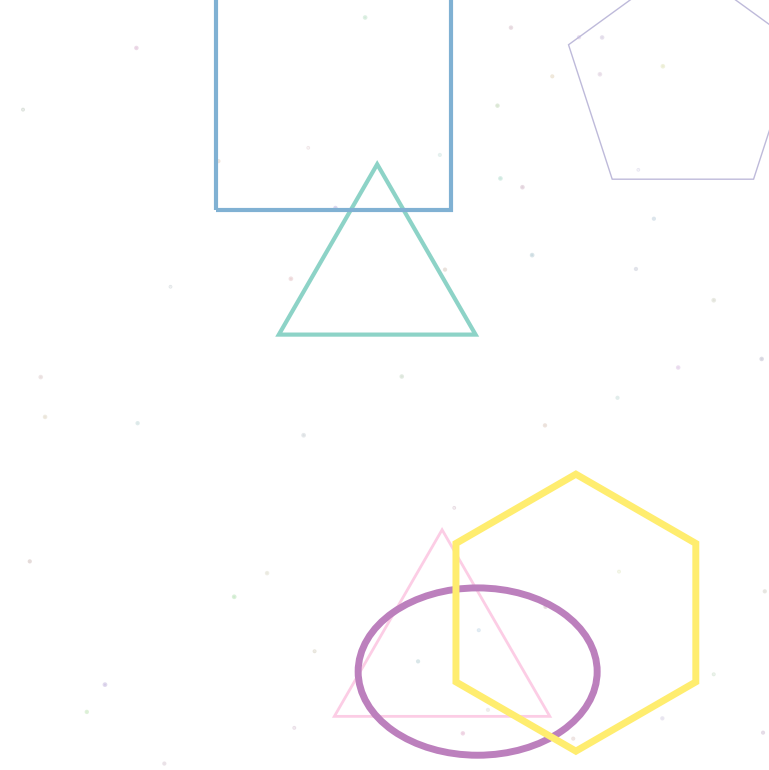[{"shape": "triangle", "thickness": 1.5, "radius": 0.74, "center": [0.49, 0.639]}, {"shape": "pentagon", "thickness": 0.5, "radius": 0.78, "center": [0.887, 0.894]}, {"shape": "square", "thickness": 1.5, "radius": 0.76, "center": [0.433, 0.88]}, {"shape": "triangle", "thickness": 1, "radius": 0.81, "center": [0.574, 0.15]}, {"shape": "oval", "thickness": 2.5, "radius": 0.78, "center": [0.62, 0.128]}, {"shape": "hexagon", "thickness": 2.5, "radius": 0.9, "center": [0.748, 0.204]}]